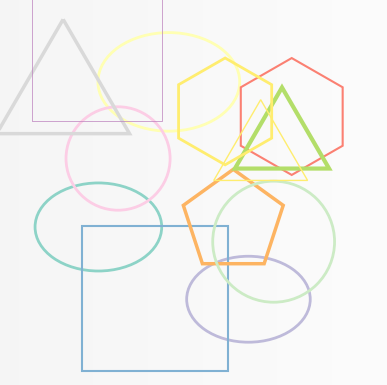[{"shape": "oval", "thickness": 2, "radius": 0.82, "center": [0.254, 0.41]}, {"shape": "oval", "thickness": 2, "radius": 0.91, "center": [0.436, 0.787]}, {"shape": "oval", "thickness": 2, "radius": 0.8, "center": [0.641, 0.223]}, {"shape": "hexagon", "thickness": 1.5, "radius": 0.76, "center": [0.753, 0.697]}, {"shape": "square", "thickness": 1.5, "radius": 0.94, "center": [0.4, 0.225]}, {"shape": "pentagon", "thickness": 2.5, "radius": 0.68, "center": [0.602, 0.425]}, {"shape": "triangle", "thickness": 3, "radius": 0.7, "center": [0.728, 0.632]}, {"shape": "circle", "thickness": 2, "radius": 0.67, "center": [0.305, 0.588]}, {"shape": "triangle", "thickness": 2.5, "radius": 0.99, "center": [0.163, 0.752]}, {"shape": "square", "thickness": 0.5, "radius": 0.84, "center": [0.25, 0.853]}, {"shape": "circle", "thickness": 2, "radius": 0.79, "center": [0.706, 0.372]}, {"shape": "triangle", "thickness": 1, "radius": 0.7, "center": [0.673, 0.601]}, {"shape": "hexagon", "thickness": 2, "radius": 0.69, "center": [0.581, 0.711]}]